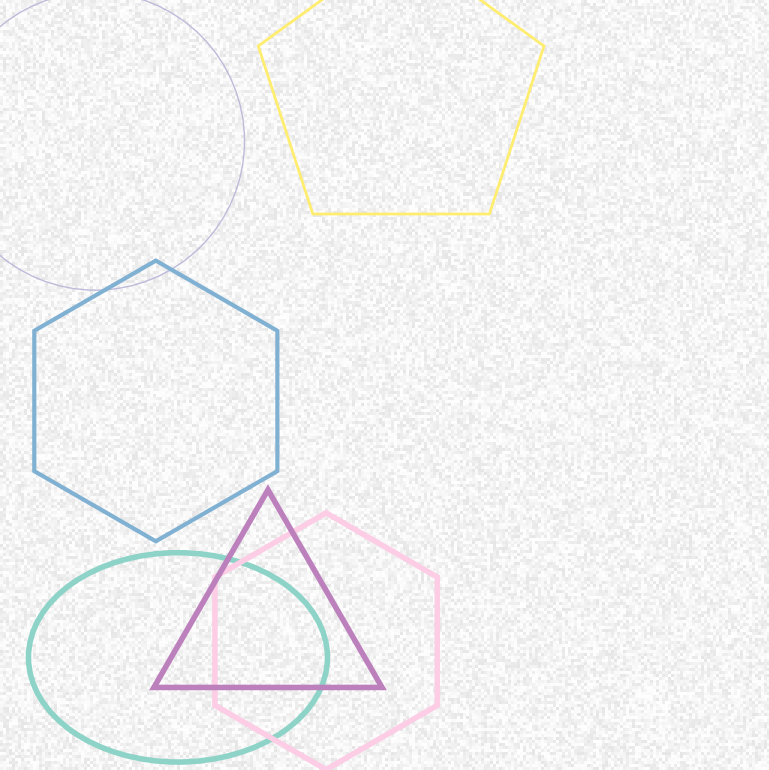[{"shape": "oval", "thickness": 2, "radius": 0.97, "center": [0.231, 0.146]}, {"shape": "circle", "thickness": 0.5, "radius": 0.97, "center": [0.124, 0.817]}, {"shape": "hexagon", "thickness": 1.5, "radius": 0.91, "center": [0.202, 0.479]}, {"shape": "hexagon", "thickness": 2, "radius": 0.83, "center": [0.423, 0.167]}, {"shape": "triangle", "thickness": 2, "radius": 0.86, "center": [0.348, 0.193]}, {"shape": "pentagon", "thickness": 1, "radius": 0.98, "center": [0.521, 0.88]}]